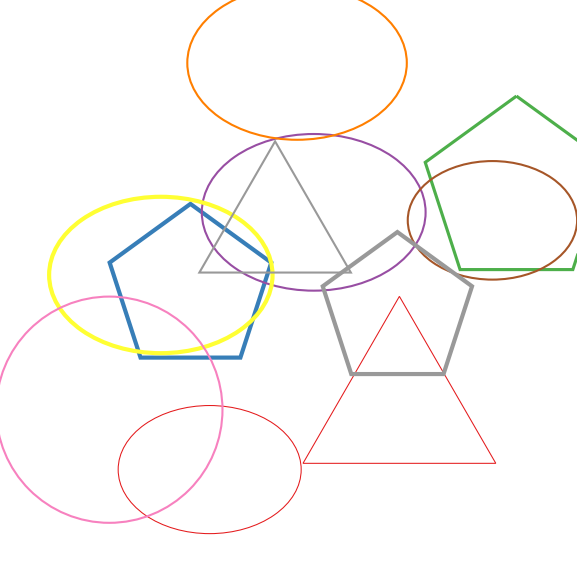[{"shape": "oval", "thickness": 0.5, "radius": 0.79, "center": [0.363, 0.186]}, {"shape": "triangle", "thickness": 0.5, "radius": 0.96, "center": [0.692, 0.293]}, {"shape": "pentagon", "thickness": 2, "radius": 0.74, "center": [0.33, 0.499]}, {"shape": "pentagon", "thickness": 1.5, "radius": 0.83, "center": [0.894, 0.667]}, {"shape": "oval", "thickness": 1, "radius": 0.97, "center": [0.543, 0.631]}, {"shape": "oval", "thickness": 1, "radius": 0.95, "center": [0.514, 0.89]}, {"shape": "oval", "thickness": 2, "radius": 0.97, "center": [0.278, 0.523]}, {"shape": "oval", "thickness": 1, "radius": 0.73, "center": [0.853, 0.618]}, {"shape": "circle", "thickness": 1, "radius": 0.98, "center": [0.189, 0.29]}, {"shape": "triangle", "thickness": 1, "radius": 0.76, "center": [0.476, 0.603]}, {"shape": "pentagon", "thickness": 2, "radius": 0.68, "center": [0.688, 0.461]}]